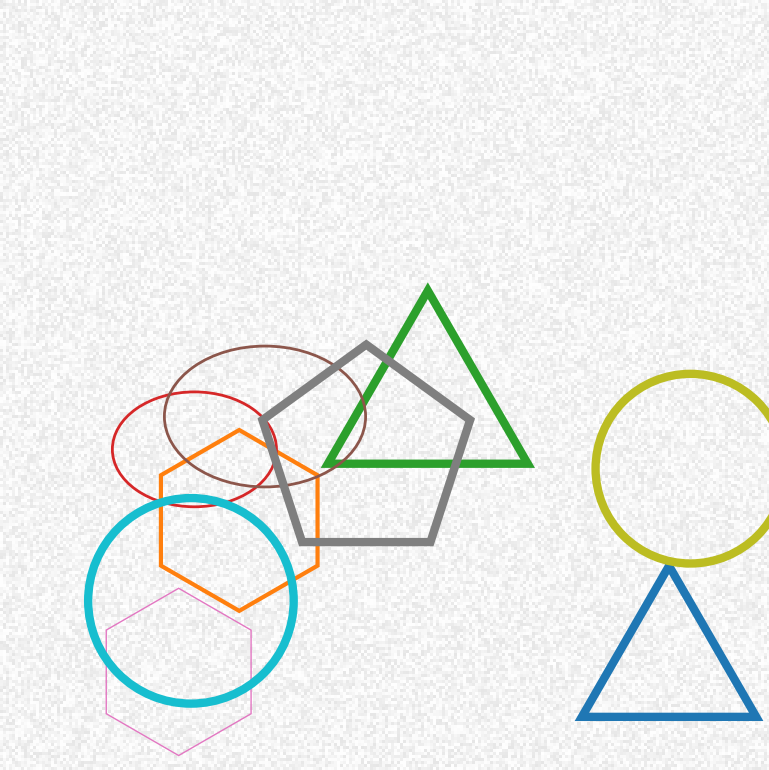[{"shape": "triangle", "thickness": 3, "radius": 0.65, "center": [0.869, 0.134]}, {"shape": "hexagon", "thickness": 1.5, "radius": 0.59, "center": [0.311, 0.324]}, {"shape": "triangle", "thickness": 3, "radius": 0.75, "center": [0.556, 0.473]}, {"shape": "oval", "thickness": 1, "radius": 0.53, "center": [0.252, 0.416]}, {"shape": "oval", "thickness": 1, "radius": 0.65, "center": [0.344, 0.459]}, {"shape": "hexagon", "thickness": 0.5, "radius": 0.54, "center": [0.232, 0.127]}, {"shape": "pentagon", "thickness": 3, "radius": 0.71, "center": [0.476, 0.411]}, {"shape": "circle", "thickness": 3, "radius": 0.62, "center": [0.897, 0.391]}, {"shape": "circle", "thickness": 3, "radius": 0.67, "center": [0.248, 0.22]}]